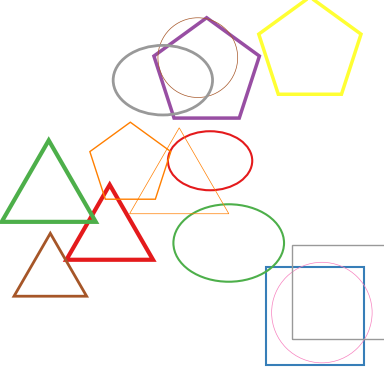[{"shape": "oval", "thickness": 1.5, "radius": 0.55, "center": [0.546, 0.582]}, {"shape": "triangle", "thickness": 3, "radius": 0.65, "center": [0.285, 0.39]}, {"shape": "square", "thickness": 1.5, "radius": 0.64, "center": [0.818, 0.179]}, {"shape": "oval", "thickness": 1.5, "radius": 0.72, "center": [0.594, 0.369]}, {"shape": "triangle", "thickness": 3, "radius": 0.71, "center": [0.127, 0.494]}, {"shape": "pentagon", "thickness": 2.5, "radius": 0.72, "center": [0.537, 0.81]}, {"shape": "pentagon", "thickness": 1, "radius": 0.55, "center": [0.339, 0.572]}, {"shape": "triangle", "thickness": 0.5, "radius": 0.74, "center": [0.466, 0.519]}, {"shape": "pentagon", "thickness": 2.5, "radius": 0.7, "center": [0.805, 0.868]}, {"shape": "circle", "thickness": 0.5, "radius": 0.52, "center": [0.514, 0.85]}, {"shape": "triangle", "thickness": 2, "radius": 0.54, "center": [0.131, 0.285]}, {"shape": "circle", "thickness": 0.5, "radius": 0.65, "center": [0.836, 0.188]}, {"shape": "oval", "thickness": 2, "radius": 0.65, "center": [0.423, 0.792]}, {"shape": "square", "thickness": 1, "radius": 0.61, "center": [0.88, 0.242]}]